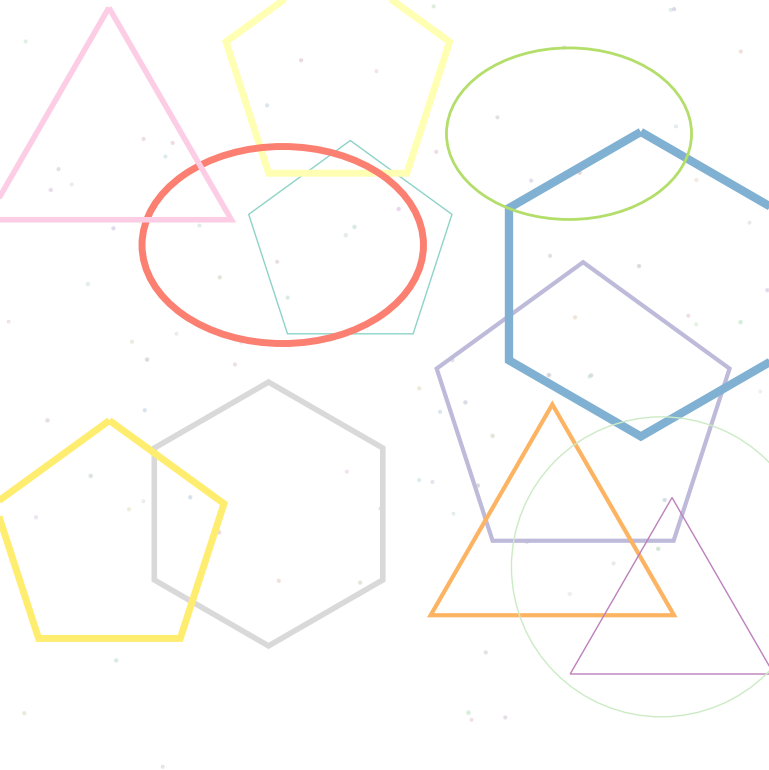[{"shape": "pentagon", "thickness": 0.5, "radius": 0.69, "center": [0.455, 0.679]}, {"shape": "pentagon", "thickness": 2.5, "radius": 0.76, "center": [0.439, 0.899]}, {"shape": "pentagon", "thickness": 1.5, "radius": 1.0, "center": [0.757, 0.46]}, {"shape": "oval", "thickness": 2.5, "radius": 0.91, "center": [0.367, 0.682]}, {"shape": "hexagon", "thickness": 3, "radius": 0.99, "center": [0.832, 0.631]}, {"shape": "triangle", "thickness": 1.5, "radius": 0.91, "center": [0.717, 0.292]}, {"shape": "oval", "thickness": 1, "radius": 0.8, "center": [0.739, 0.826]}, {"shape": "triangle", "thickness": 2, "radius": 0.92, "center": [0.141, 0.806]}, {"shape": "hexagon", "thickness": 2, "radius": 0.86, "center": [0.349, 0.332]}, {"shape": "triangle", "thickness": 0.5, "radius": 0.76, "center": [0.873, 0.201]}, {"shape": "circle", "thickness": 0.5, "radius": 0.97, "center": [0.859, 0.264]}, {"shape": "pentagon", "thickness": 2.5, "radius": 0.78, "center": [0.142, 0.297]}]